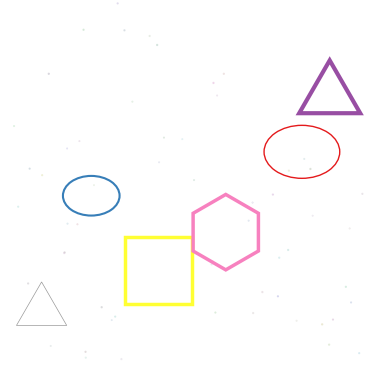[{"shape": "oval", "thickness": 1, "radius": 0.49, "center": [0.784, 0.606]}, {"shape": "oval", "thickness": 1.5, "radius": 0.37, "center": [0.237, 0.492]}, {"shape": "triangle", "thickness": 3, "radius": 0.46, "center": [0.856, 0.752]}, {"shape": "square", "thickness": 2.5, "radius": 0.44, "center": [0.411, 0.298]}, {"shape": "hexagon", "thickness": 2.5, "radius": 0.49, "center": [0.586, 0.397]}, {"shape": "triangle", "thickness": 0.5, "radius": 0.38, "center": [0.108, 0.192]}]